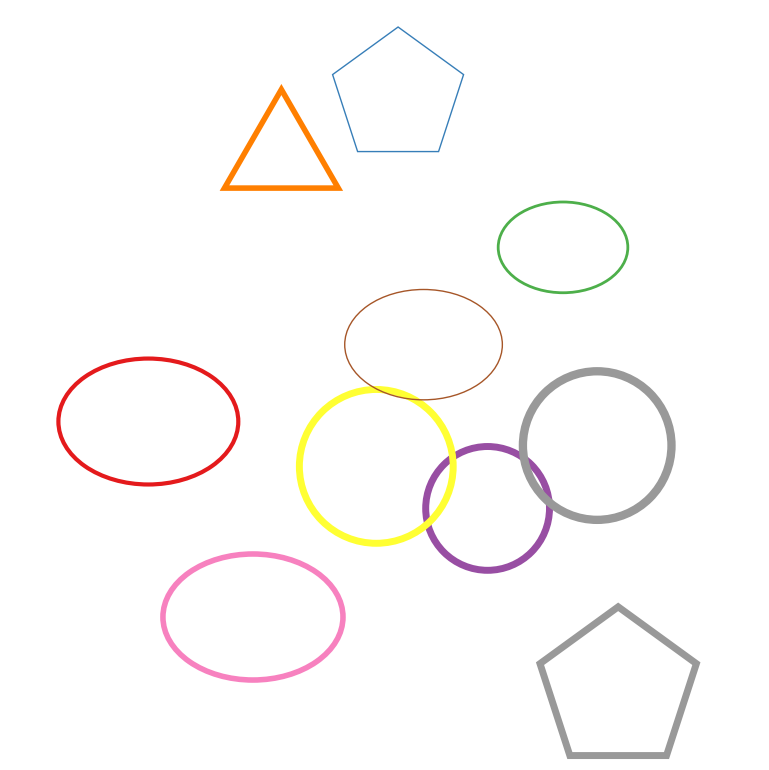[{"shape": "oval", "thickness": 1.5, "radius": 0.58, "center": [0.193, 0.453]}, {"shape": "pentagon", "thickness": 0.5, "radius": 0.45, "center": [0.517, 0.875]}, {"shape": "oval", "thickness": 1, "radius": 0.42, "center": [0.731, 0.679]}, {"shape": "circle", "thickness": 2.5, "radius": 0.4, "center": [0.633, 0.34]}, {"shape": "triangle", "thickness": 2, "radius": 0.43, "center": [0.365, 0.798]}, {"shape": "circle", "thickness": 2.5, "radius": 0.5, "center": [0.489, 0.394]}, {"shape": "oval", "thickness": 0.5, "radius": 0.51, "center": [0.55, 0.552]}, {"shape": "oval", "thickness": 2, "radius": 0.58, "center": [0.329, 0.199]}, {"shape": "pentagon", "thickness": 2.5, "radius": 0.53, "center": [0.803, 0.105]}, {"shape": "circle", "thickness": 3, "radius": 0.48, "center": [0.776, 0.421]}]